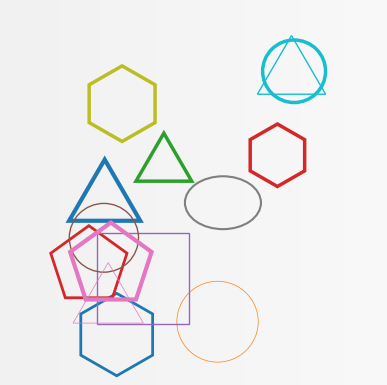[{"shape": "triangle", "thickness": 3, "radius": 0.53, "center": [0.27, 0.48]}, {"shape": "hexagon", "thickness": 2, "radius": 0.54, "center": [0.301, 0.131]}, {"shape": "circle", "thickness": 0.5, "radius": 0.52, "center": [0.561, 0.164]}, {"shape": "triangle", "thickness": 2.5, "radius": 0.42, "center": [0.423, 0.571]}, {"shape": "pentagon", "thickness": 2, "radius": 0.52, "center": [0.229, 0.31]}, {"shape": "hexagon", "thickness": 2.5, "radius": 0.41, "center": [0.716, 0.597]}, {"shape": "square", "thickness": 1, "radius": 0.59, "center": [0.369, 0.276]}, {"shape": "circle", "thickness": 1, "radius": 0.45, "center": [0.268, 0.382]}, {"shape": "triangle", "thickness": 0.5, "radius": 0.52, "center": [0.279, 0.213]}, {"shape": "pentagon", "thickness": 3, "radius": 0.55, "center": [0.286, 0.311]}, {"shape": "oval", "thickness": 1.5, "radius": 0.49, "center": [0.575, 0.473]}, {"shape": "hexagon", "thickness": 2.5, "radius": 0.49, "center": [0.315, 0.731]}, {"shape": "circle", "thickness": 2.5, "radius": 0.41, "center": [0.759, 0.815]}, {"shape": "triangle", "thickness": 1, "radius": 0.51, "center": [0.752, 0.806]}]